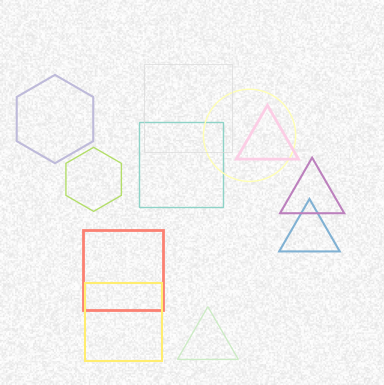[{"shape": "square", "thickness": 1, "radius": 0.55, "center": [0.47, 0.573]}, {"shape": "circle", "thickness": 1, "radius": 0.6, "center": [0.648, 0.648]}, {"shape": "hexagon", "thickness": 1.5, "radius": 0.57, "center": [0.143, 0.691]}, {"shape": "square", "thickness": 2, "radius": 0.52, "center": [0.319, 0.298]}, {"shape": "triangle", "thickness": 1.5, "radius": 0.45, "center": [0.804, 0.392]}, {"shape": "hexagon", "thickness": 1, "radius": 0.42, "center": [0.243, 0.534]}, {"shape": "triangle", "thickness": 2, "radius": 0.47, "center": [0.695, 0.633]}, {"shape": "square", "thickness": 0.5, "radius": 0.57, "center": [0.487, 0.72]}, {"shape": "triangle", "thickness": 1.5, "radius": 0.48, "center": [0.811, 0.494]}, {"shape": "triangle", "thickness": 1, "radius": 0.46, "center": [0.54, 0.112]}, {"shape": "square", "thickness": 1.5, "radius": 0.5, "center": [0.32, 0.164]}]